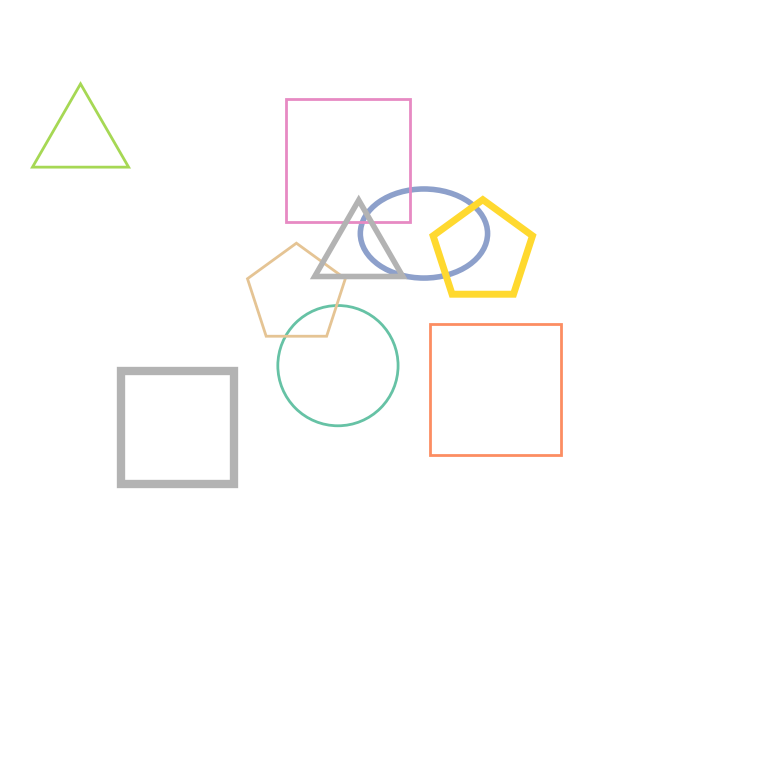[{"shape": "circle", "thickness": 1, "radius": 0.39, "center": [0.439, 0.525]}, {"shape": "square", "thickness": 1, "radius": 0.42, "center": [0.643, 0.494]}, {"shape": "oval", "thickness": 2, "radius": 0.41, "center": [0.551, 0.697]}, {"shape": "square", "thickness": 1, "radius": 0.4, "center": [0.452, 0.791]}, {"shape": "triangle", "thickness": 1, "radius": 0.36, "center": [0.105, 0.819]}, {"shape": "pentagon", "thickness": 2.5, "radius": 0.34, "center": [0.627, 0.673]}, {"shape": "pentagon", "thickness": 1, "radius": 0.33, "center": [0.385, 0.617]}, {"shape": "square", "thickness": 3, "radius": 0.37, "center": [0.231, 0.445]}, {"shape": "triangle", "thickness": 2, "radius": 0.33, "center": [0.466, 0.674]}]